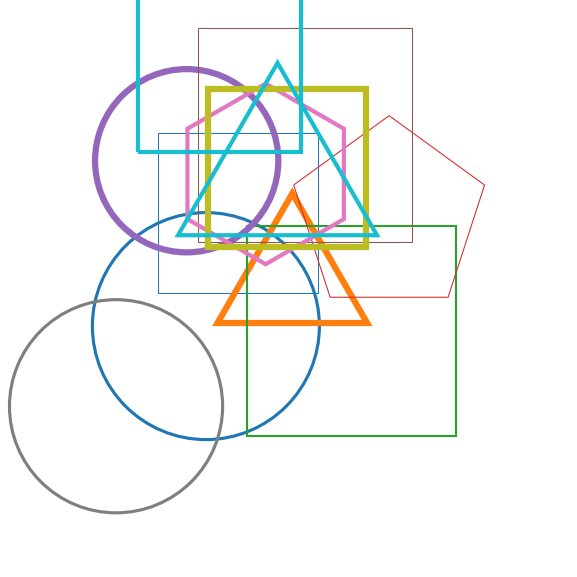[{"shape": "circle", "thickness": 1.5, "radius": 0.98, "center": [0.357, 0.434]}, {"shape": "square", "thickness": 0.5, "radius": 0.69, "center": [0.412, 0.63]}, {"shape": "triangle", "thickness": 3, "radius": 0.75, "center": [0.506, 0.515]}, {"shape": "square", "thickness": 1, "radius": 0.91, "center": [0.609, 0.426]}, {"shape": "pentagon", "thickness": 0.5, "radius": 0.87, "center": [0.674, 0.625]}, {"shape": "circle", "thickness": 3, "radius": 0.79, "center": [0.323, 0.721]}, {"shape": "square", "thickness": 0.5, "radius": 0.93, "center": [0.528, 0.766]}, {"shape": "hexagon", "thickness": 2, "radius": 0.78, "center": [0.46, 0.698]}, {"shape": "circle", "thickness": 1.5, "radius": 0.92, "center": [0.201, 0.296]}, {"shape": "square", "thickness": 3, "radius": 0.68, "center": [0.497, 0.708]}, {"shape": "square", "thickness": 2, "radius": 0.71, "center": [0.38, 0.878]}, {"shape": "triangle", "thickness": 2, "radius": 0.99, "center": [0.481, 0.691]}]